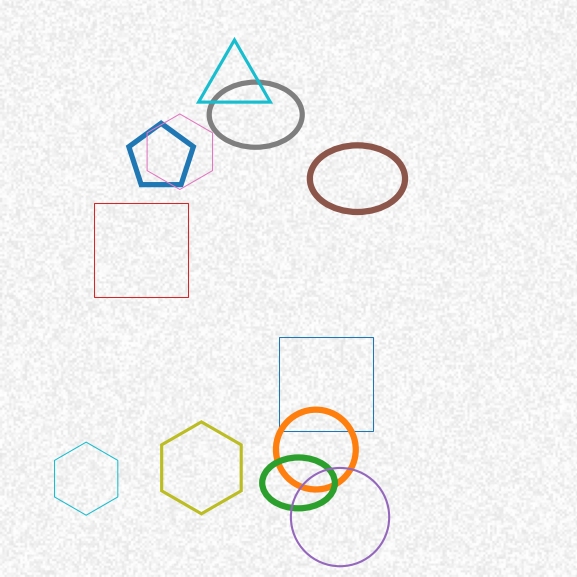[{"shape": "pentagon", "thickness": 2.5, "radius": 0.29, "center": [0.279, 0.727]}, {"shape": "square", "thickness": 0.5, "radius": 0.4, "center": [0.565, 0.334]}, {"shape": "circle", "thickness": 3, "radius": 0.35, "center": [0.547, 0.221]}, {"shape": "oval", "thickness": 3, "radius": 0.31, "center": [0.517, 0.163]}, {"shape": "square", "thickness": 0.5, "radius": 0.41, "center": [0.244, 0.566]}, {"shape": "circle", "thickness": 1, "radius": 0.43, "center": [0.589, 0.104]}, {"shape": "oval", "thickness": 3, "radius": 0.41, "center": [0.619, 0.69]}, {"shape": "hexagon", "thickness": 0.5, "radius": 0.33, "center": [0.311, 0.736]}, {"shape": "oval", "thickness": 2.5, "radius": 0.4, "center": [0.443, 0.801]}, {"shape": "hexagon", "thickness": 1.5, "radius": 0.4, "center": [0.349, 0.189]}, {"shape": "hexagon", "thickness": 0.5, "radius": 0.32, "center": [0.149, 0.17]}, {"shape": "triangle", "thickness": 1.5, "radius": 0.36, "center": [0.406, 0.858]}]